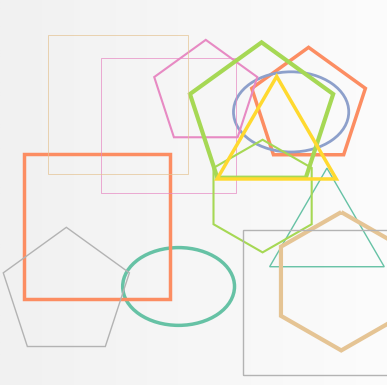[{"shape": "triangle", "thickness": 1, "radius": 0.85, "center": [0.844, 0.393]}, {"shape": "oval", "thickness": 2.5, "radius": 0.72, "center": [0.461, 0.256]}, {"shape": "square", "thickness": 2.5, "radius": 0.94, "center": [0.25, 0.411]}, {"shape": "pentagon", "thickness": 2.5, "radius": 0.77, "center": [0.796, 0.723]}, {"shape": "oval", "thickness": 2, "radius": 0.74, "center": [0.751, 0.709]}, {"shape": "pentagon", "thickness": 1.5, "radius": 0.7, "center": [0.531, 0.757]}, {"shape": "square", "thickness": 0.5, "radius": 0.88, "center": [0.435, 0.674]}, {"shape": "hexagon", "thickness": 1.5, "radius": 0.73, "center": [0.678, 0.491]}, {"shape": "pentagon", "thickness": 3, "radius": 0.97, "center": [0.675, 0.696]}, {"shape": "triangle", "thickness": 2.5, "radius": 0.89, "center": [0.714, 0.624]}, {"shape": "square", "thickness": 0.5, "radius": 0.9, "center": [0.305, 0.729]}, {"shape": "hexagon", "thickness": 3, "radius": 0.9, "center": [0.881, 0.269]}, {"shape": "pentagon", "thickness": 1, "radius": 0.86, "center": [0.171, 0.238]}, {"shape": "square", "thickness": 1, "radius": 0.94, "center": [0.815, 0.213]}]